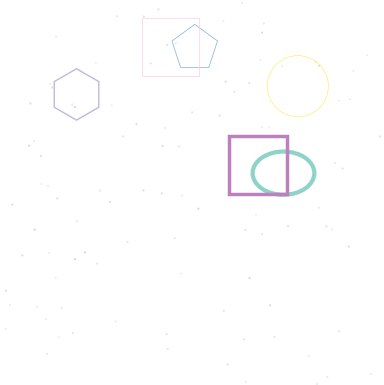[{"shape": "oval", "thickness": 3, "radius": 0.4, "center": [0.736, 0.55]}, {"shape": "hexagon", "thickness": 1, "radius": 0.33, "center": [0.199, 0.755]}, {"shape": "pentagon", "thickness": 0.5, "radius": 0.31, "center": [0.506, 0.874]}, {"shape": "square", "thickness": 0.5, "radius": 0.37, "center": [0.443, 0.878]}, {"shape": "square", "thickness": 2.5, "radius": 0.38, "center": [0.67, 0.57]}, {"shape": "circle", "thickness": 0.5, "radius": 0.4, "center": [0.774, 0.776]}]